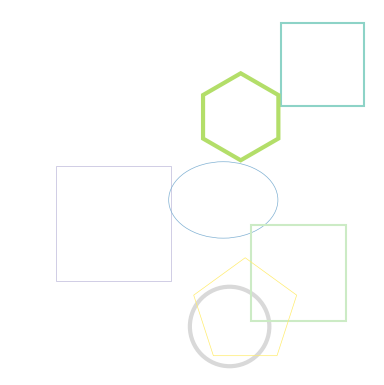[{"shape": "square", "thickness": 1.5, "radius": 0.54, "center": [0.837, 0.833]}, {"shape": "square", "thickness": 0.5, "radius": 0.75, "center": [0.296, 0.42]}, {"shape": "oval", "thickness": 0.5, "radius": 0.71, "center": [0.58, 0.481]}, {"shape": "hexagon", "thickness": 3, "radius": 0.56, "center": [0.625, 0.697]}, {"shape": "circle", "thickness": 3, "radius": 0.52, "center": [0.596, 0.152]}, {"shape": "square", "thickness": 1.5, "radius": 0.62, "center": [0.775, 0.291]}, {"shape": "pentagon", "thickness": 0.5, "radius": 0.7, "center": [0.637, 0.19]}]